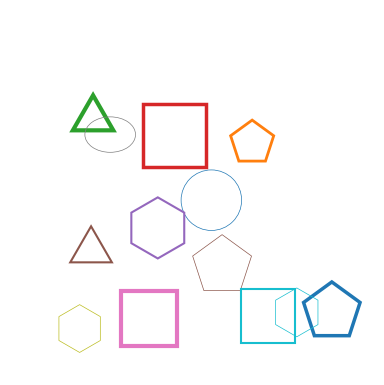[{"shape": "pentagon", "thickness": 2.5, "radius": 0.39, "center": [0.862, 0.191]}, {"shape": "circle", "thickness": 0.5, "radius": 0.39, "center": [0.549, 0.48]}, {"shape": "pentagon", "thickness": 2, "radius": 0.29, "center": [0.655, 0.629]}, {"shape": "triangle", "thickness": 3, "radius": 0.3, "center": [0.242, 0.692]}, {"shape": "square", "thickness": 2.5, "radius": 0.41, "center": [0.454, 0.648]}, {"shape": "hexagon", "thickness": 1.5, "radius": 0.4, "center": [0.41, 0.408]}, {"shape": "triangle", "thickness": 1.5, "radius": 0.31, "center": [0.237, 0.35]}, {"shape": "pentagon", "thickness": 0.5, "radius": 0.4, "center": [0.577, 0.31]}, {"shape": "square", "thickness": 3, "radius": 0.36, "center": [0.386, 0.173]}, {"shape": "oval", "thickness": 0.5, "radius": 0.33, "center": [0.286, 0.65]}, {"shape": "hexagon", "thickness": 0.5, "radius": 0.31, "center": [0.207, 0.147]}, {"shape": "square", "thickness": 1.5, "radius": 0.35, "center": [0.696, 0.18]}, {"shape": "hexagon", "thickness": 0.5, "radius": 0.32, "center": [0.771, 0.189]}]